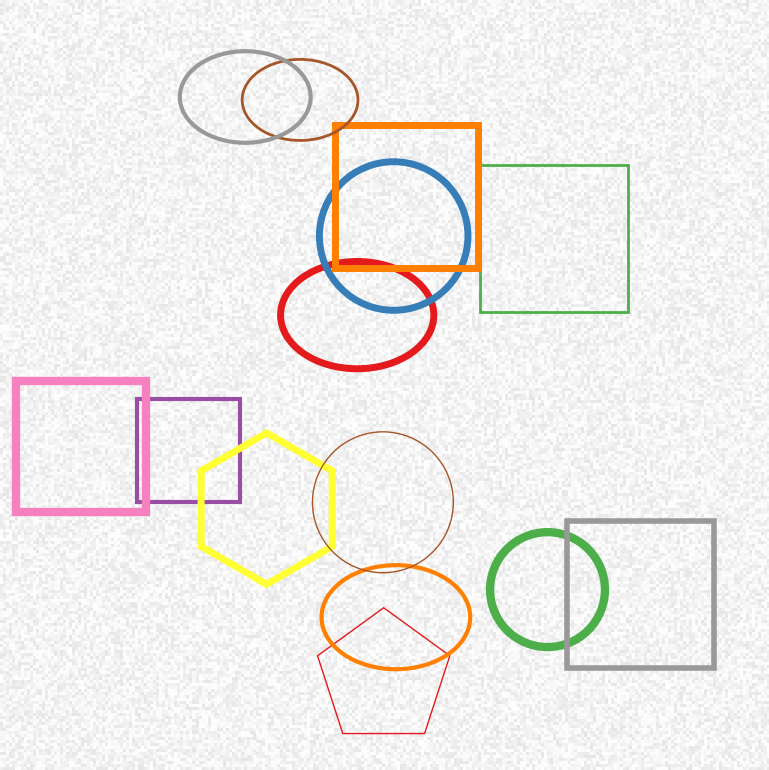[{"shape": "oval", "thickness": 2.5, "radius": 0.5, "center": [0.464, 0.591]}, {"shape": "pentagon", "thickness": 0.5, "radius": 0.45, "center": [0.498, 0.12]}, {"shape": "circle", "thickness": 2.5, "radius": 0.48, "center": [0.511, 0.693]}, {"shape": "circle", "thickness": 3, "radius": 0.37, "center": [0.711, 0.234]}, {"shape": "square", "thickness": 1, "radius": 0.48, "center": [0.719, 0.691]}, {"shape": "square", "thickness": 1.5, "radius": 0.33, "center": [0.245, 0.415]}, {"shape": "oval", "thickness": 1.5, "radius": 0.48, "center": [0.514, 0.198]}, {"shape": "square", "thickness": 2.5, "radius": 0.47, "center": [0.528, 0.745]}, {"shape": "hexagon", "thickness": 2.5, "radius": 0.49, "center": [0.346, 0.339]}, {"shape": "circle", "thickness": 0.5, "radius": 0.46, "center": [0.497, 0.348]}, {"shape": "oval", "thickness": 1, "radius": 0.38, "center": [0.39, 0.87]}, {"shape": "square", "thickness": 3, "radius": 0.42, "center": [0.105, 0.42]}, {"shape": "square", "thickness": 2, "radius": 0.48, "center": [0.831, 0.227]}, {"shape": "oval", "thickness": 1.5, "radius": 0.42, "center": [0.319, 0.874]}]